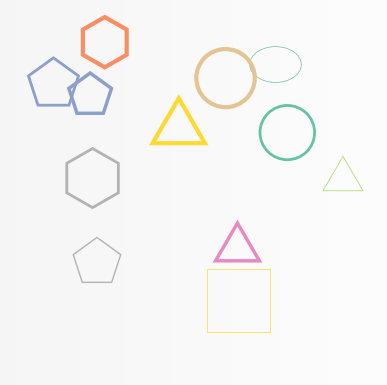[{"shape": "oval", "thickness": 0.5, "radius": 0.33, "center": [0.711, 0.832]}, {"shape": "circle", "thickness": 2, "radius": 0.35, "center": [0.741, 0.656]}, {"shape": "hexagon", "thickness": 3, "radius": 0.33, "center": [0.27, 0.89]}, {"shape": "pentagon", "thickness": 2.5, "radius": 0.29, "center": [0.233, 0.753]}, {"shape": "pentagon", "thickness": 2, "radius": 0.34, "center": [0.138, 0.782]}, {"shape": "triangle", "thickness": 2.5, "radius": 0.33, "center": [0.613, 0.355]}, {"shape": "triangle", "thickness": 0.5, "radius": 0.3, "center": [0.885, 0.534]}, {"shape": "square", "thickness": 0.5, "radius": 0.4, "center": [0.616, 0.219]}, {"shape": "triangle", "thickness": 3, "radius": 0.39, "center": [0.461, 0.667]}, {"shape": "circle", "thickness": 3, "radius": 0.38, "center": [0.582, 0.797]}, {"shape": "pentagon", "thickness": 1, "radius": 0.32, "center": [0.25, 0.319]}, {"shape": "hexagon", "thickness": 2, "radius": 0.38, "center": [0.239, 0.538]}]